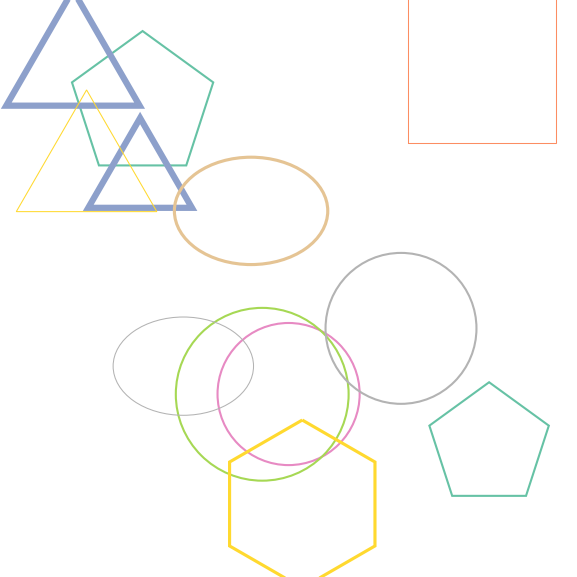[{"shape": "pentagon", "thickness": 1, "radius": 0.54, "center": [0.847, 0.228]}, {"shape": "pentagon", "thickness": 1, "radius": 0.64, "center": [0.247, 0.817]}, {"shape": "square", "thickness": 0.5, "radius": 0.64, "center": [0.834, 0.879]}, {"shape": "triangle", "thickness": 3, "radius": 0.67, "center": [0.126, 0.883]}, {"shape": "triangle", "thickness": 3, "radius": 0.52, "center": [0.243, 0.691]}, {"shape": "circle", "thickness": 1, "radius": 0.62, "center": [0.5, 0.317]}, {"shape": "circle", "thickness": 1, "radius": 0.75, "center": [0.454, 0.316]}, {"shape": "triangle", "thickness": 0.5, "radius": 0.7, "center": [0.15, 0.703]}, {"shape": "hexagon", "thickness": 1.5, "radius": 0.73, "center": [0.523, 0.126]}, {"shape": "oval", "thickness": 1.5, "radius": 0.66, "center": [0.435, 0.634]}, {"shape": "circle", "thickness": 1, "radius": 0.65, "center": [0.694, 0.431]}, {"shape": "oval", "thickness": 0.5, "radius": 0.61, "center": [0.317, 0.365]}]